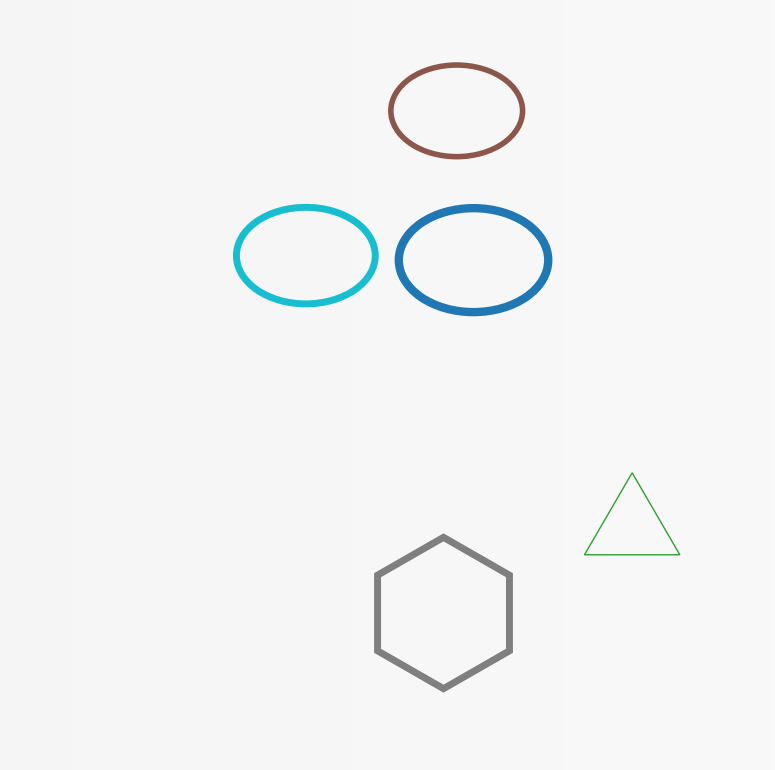[{"shape": "oval", "thickness": 3, "radius": 0.48, "center": [0.611, 0.662]}, {"shape": "triangle", "thickness": 0.5, "radius": 0.36, "center": [0.816, 0.315]}, {"shape": "oval", "thickness": 2, "radius": 0.42, "center": [0.589, 0.856]}, {"shape": "hexagon", "thickness": 2.5, "radius": 0.49, "center": [0.572, 0.204]}, {"shape": "oval", "thickness": 2.5, "radius": 0.45, "center": [0.395, 0.668]}]